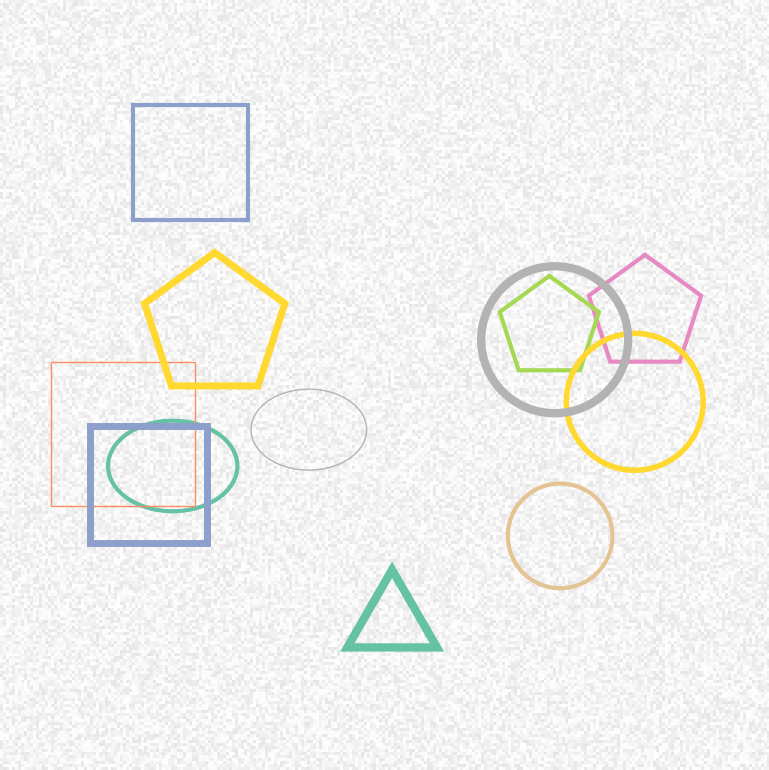[{"shape": "oval", "thickness": 1.5, "radius": 0.42, "center": [0.224, 0.395]}, {"shape": "triangle", "thickness": 3, "radius": 0.34, "center": [0.509, 0.193]}, {"shape": "square", "thickness": 0.5, "radius": 0.47, "center": [0.16, 0.436]}, {"shape": "square", "thickness": 2.5, "radius": 0.38, "center": [0.193, 0.37]}, {"shape": "square", "thickness": 1.5, "radius": 0.37, "center": [0.248, 0.789]}, {"shape": "pentagon", "thickness": 1.5, "radius": 0.38, "center": [0.838, 0.592]}, {"shape": "pentagon", "thickness": 1.5, "radius": 0.34, "center": [0.713, 0.574]}, {"shape": "circle", "thickness": 2, "radius": 0.44, "center": [0.824, 0.478]}, {"shape": "pentagon", "thickness": 2.5, "radius": 0.48, "center": [0.279, 0.576]}, {"shape": "circle", "thickness": 1.5, "radius": 0.34, "center": [0.727, 0.304]}, {"shape": "circle", "thickness": 3, "radius": 0.48, "center": [0.72, 0.559]}, {"shape": "oval", "thickness": 0.5, "radius": 0.38, "center": [0.401, 0.442]}]